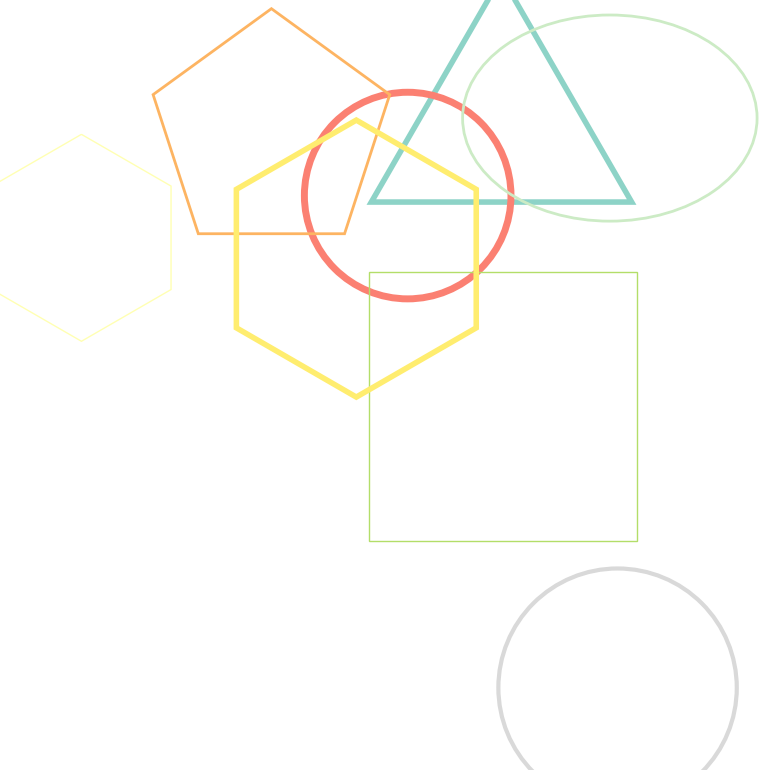[{"shape": "triangle", "thickness": 2, "radius": 0.98, "center": [0.651, 0.835]}, {"shape": "hexagon", "thickness": 0.5, "radius": 0.67, "center": [0.106, 0.691]}, {"shape": "circle", "thickness": 2.5, "radius": 0.67, "center": [0.529, 0.746]}, {"shape": "pentagon", "thickness": 1, "radius": 0.81, "center": [0.352, 0.827]}, {"shape": "square", "thickness": 0.5, "radius": 0.87, "center": [0.654, 0.472]}, {"shape": "circle", "thickness": 1.5, "radius": 0.77, "center": [0.802, 0.107]}, {"shape": "oval", "thickness": 1, "radius": 0.96, "center": [0.792, 0.847]}, {"shape": "hexagon", "thickness": 2, "radius": 0.9, "center": [0.463, 0.664]}]